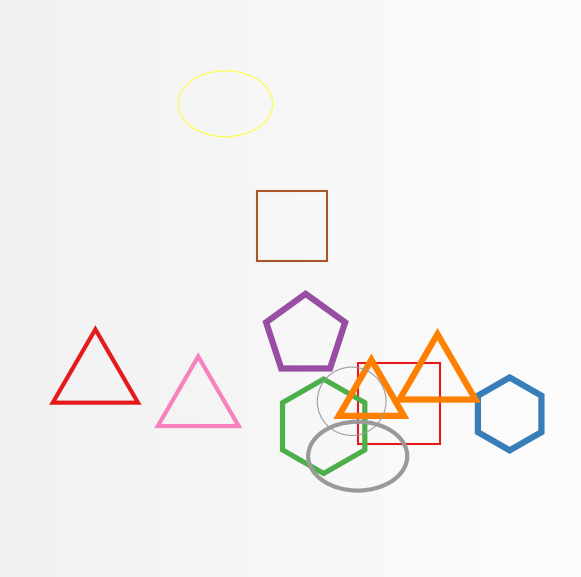[{"shape": "triangle", "thickness": 2, "radius": 0.42, "center": [0.164, 0.344]}, {"shape": "square", "thickness": 1, "radius": 0.35, "center": [0.687, 0.3]}, {"shape": "hexagon", "thickness": 3, "radius": 0.32, "center": [0.877, 0.282]}, {"shape": "hexagon", "thickness": 2.5, "radius": 0.41, "center": [0.557, 0.261]}, {"shape": "pentagon", "thickness": 3, "radius": 0.36, "center": [0.526, 0.419]}, {"shape": "triangle", "thickness": 3, "radius": 0.38, "center": [0.753, 0.345]}, {"shape": "triangle", "thickness": 3, "radius": 0.32, "center": [0.639, 0.311]}, {"shape": "oval", "thickness": 0.5, "radius": 0.41, "center": [0.388, 0.819]}, {"shape": "square", "thickness": 1, "radius": 0.3, "center": [0.503, 0.608]}, {"shape": "triangle", "thickness": 2, "radius": 0.4, "center": [0.341, 0.302]}, {"shape": "circle", "thickness": 0.5, "radius": 0.3, "center": [0.605, 0.304]}, {"shape": "oval", "thickness": 2, "radius": 0.43, "center": [0.615, 0.209]}]